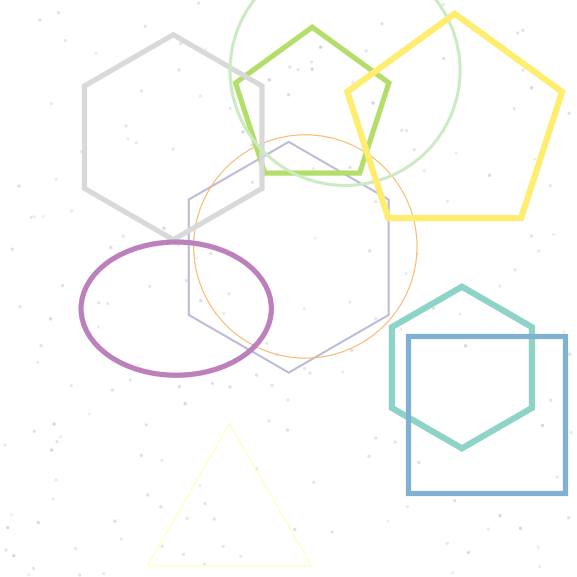[{"shape": "hexagon", "thickness": 3, "radius": 0.7, "center": [0.8, 0.363]}, {"shape": "triangle", "thickness": 0.5, "radius": 0.82, "center": [0.397, 0.101]}, {"shape": "hexagon", "thickness": 1, "radius": 1.0, "center": [0.5, 0.554]}, {"shape": "square", "thickness": 2.5, "radius": 0.68, "center": [0.843, 0.281]}, {"shape": "circle", "thickness": 0.5, "radius": 0.97, "center": [0.529, 0.572]}, {"shape": "pentagon", "thickness": 2.5, "radius": 0.7, "center": [0.541, 0.812]}, {"shape": "hexagon", "thickness": 2.5, "radius": 0.89, "center": [0.3, 0.762]}, {"shape": "oval", "thickness": 2.5, "radius": 0.82, "center": [0.305, 0.465]}, {"shape": "circle", "thickness": 1.5, "radius": 1.0, "center": [0.598, 0.877]}, {"shape": "pentagon", "thickness": 3, "radius": 0.98, "center": [0.787, 0.78]}]